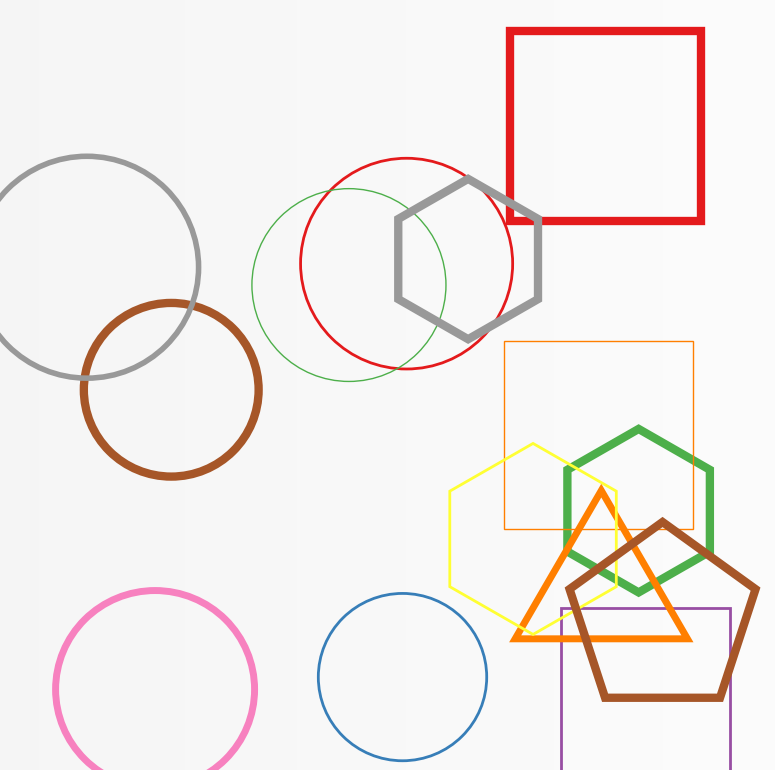[{"shape": "square", "thickness": 3, "radius": 0.62, "center": [0.782, 0.837]}, {"shape": "circle", "thickness": 1, "radius": 0.68, "center": [0.525, 0.658]}, {"shape": "circle", "thickness": 1, "radius": 0.54, "center": [0.519, 0.121]}, {"shape": "circle", "thickness": 0.5, "radius": 0.63, "center": [0.45, 0.63]}, {"shape": "hexagon", "thickness": 3, "radius": 0.53, "center": [0.824, 0.337]}, {"shape": "square", "thickness": 1, "radius": 0.55, "center": [0.833, 0.101]}, {"shape": "square", "thickness": 0.5, "radius": 0.61, "center": [0.772, 0.435]}, {"shape": "triangle", "thickness": 2.5, "radius": 0.64, "center": [0.776, 0.235]}, {"shape": "hexagon", "thickness": 1, "radius": 0.62, "center": [0.688, 0.3]}, {"shape": "circle", "thickness": 3, "radius": 0.56, "center": [0.221, 0.494]}, {"shape": "pentagon", "thickness": 3, "radius": 0.63, "center": [0.855, 0.196]}, {"shape": "circle", "thickness": 2.5, "radius": 0.64, "center": [0.2, 0.105]}, {"shape": "hexagon", "thickness": 3, "radius": 0.52, "center": [0.604, 0.664]}, {"shape": "circle", "thickness": 2, "radius": 0.72, "center": [0.112, 0.653]}]